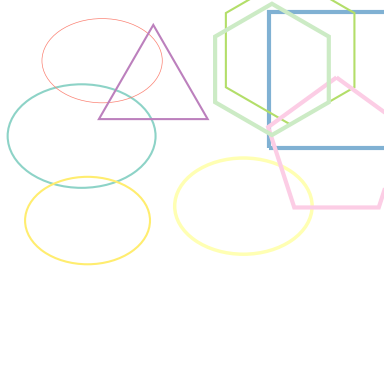[{"shape": "oval", "thickness": 1.5, "radius": 0.96, "center": [0.212, 0.647]}, {"shape": "oval", "thickness": 2.5, "radius": 0.89, "center": [0.632, 0.465]}, {"shape": "oval", "thickness": 0.5, "radius": 0.78, "center": [0.265, 0.842]}, {"shape": "square", "thickness": 3, "radius": 0.88, "center": [0.875, 0.792]}, {"shape": "hexagon", "thickness": 1.5, "radius": 0.96, "center": [0.754, 0.87]}, {"shape": "pentagon", "thickness": 3, "radius": 0.93, "center": [0.874, 0.612]}, {"shape": "triangle", "thickness": 1.5, "radius": 0.82, "center": [0.398, 0.772]}, {"shape": "hexagon", "thickness": 3, "radius": 0.85, "center": [0.706, 0.82]}, {"shape": "oval", "thickness": 1.5, "radius": 0.81, "center": [0.227, 0.427]}]